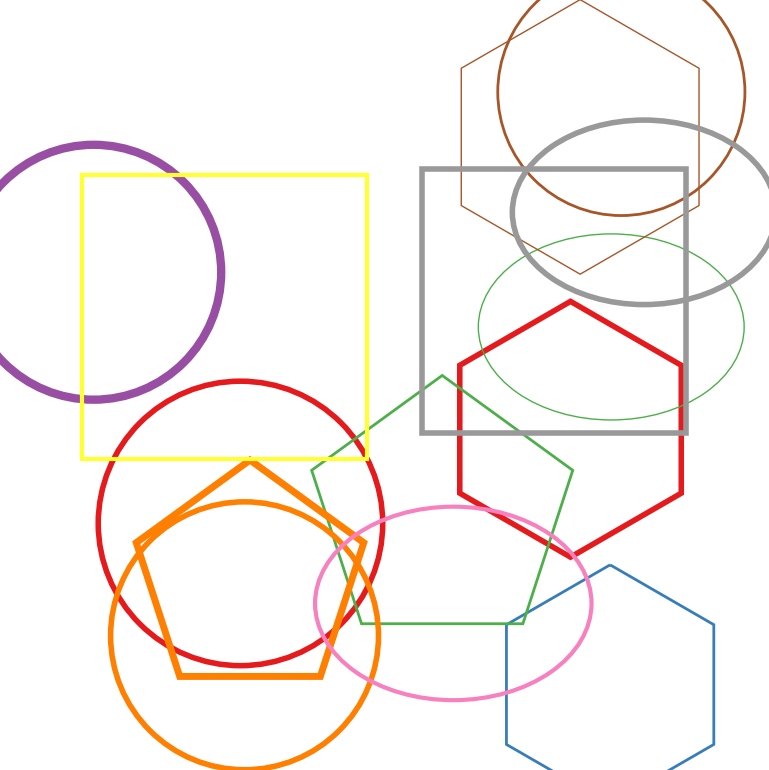[{"shape": "hexagon", "thickness": 2, "radius": 0.83, "center": [0.741, 0.443]}, {"shape": "circle", "thickness": 2, "radius": 0.92, "center": [0.312, 0.32]}, {"shape": "hexagon", "thickness": 1, "radius": 0.78, "center": [0.792, 0.111]}, {"shape": "oval", "thickness": 0.5, "radius": 0.86, "center": [0.794, 0.575]}, {"shape": "pentagon", "thickness": 1, "radius": 0.89, "center": [0.574, 0.334]}, {"shape": "circle", "thickness": 3, "radius": 0.83, "center": [0.122, 0.646]}, {"shape": "circle", "thickness": 2, "radius": 0.87, "center": [0.318, 0.174]}, {"shape": "pentagon", "thickness": 2.5, "radius": 0.78, "center": [0.325, 0.247]}, {"shape": "square", "thickness": 1.5, "radius": 0.92, "center": [0.292, 0.588]}, {"shape": "hexagon", "thickness": 0.5, "radius": 0.89, "center": [0.753, 0.822]}, {"shape": "circle", "thickness": 1, "radius": 0.8, "center": [0.807, 0.881]}, {"shape": "oval", "thickness": 1.5, "radius": 0.9, "center": [0.589, 0.216]}, {"shape": "square", "thickness": 2, "radius": 0.86, "center": [0.719, 0.609]}, {"shape": "oval", "thickness": 2, "radius": 0.86, "center": [0.837, 0.724]}]